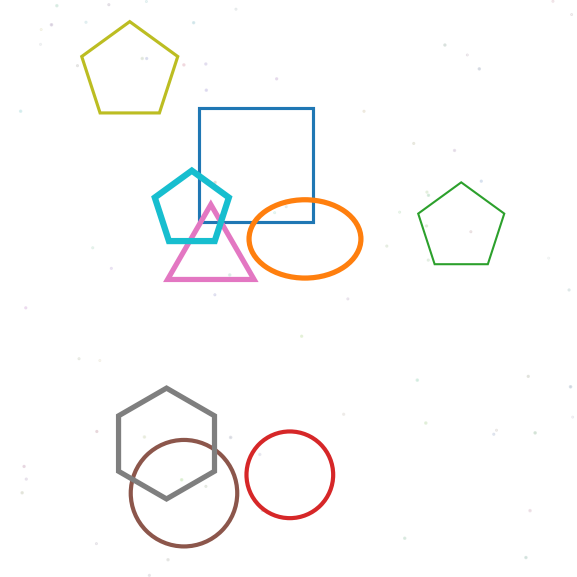[{"shape": "square", "thickness": 1.5, "radius": 0.5, "center": [0.444, 0.713]}, {"shape": "oval", "thickness": 2.5, "radius": 0.48, "center": [0.528, 0.585]}, {"shape": "pentagon", "thickness": 1, "radius": 0.39, "center": [0.799, 0.605]}, {"shape": "circle", "thickness": 2, "radius": 0.38, "center": [0.502, 0.177]}, {"shape": "circle", "thickness": 2, "radius": 0.46, "center": [0.319, 0.145]}, {"shape": "triangle", "thickness": 2.5, "radius": 0.43, "center": [0.365, 0.558]}, {"shape": "hexagon", "thickness": 2.5, "radius": 0.48, "center": [0.288, 0.231]}, {"shape": "pentagon", "thickness": 1.5, "radius": 0.44, "center": [0.225, 0.874]}, {"shape": "pentagon", "thickness": 3, "radius": 0.34, "center": [0.332, 0.636]}]